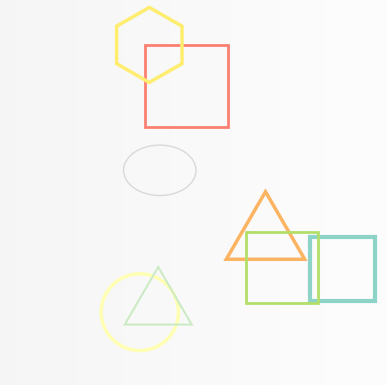[{"shape": "square", "thickness": 3, "radius": 0.41, "center": [0.884, 0.301]}, {"shape": "circle", "thickness": 2.5, "radius": 0.5, "center": [0.361, 0.189]}, {"shape": "square", "thickness": 2, "radius": 0.54, "center": [0.482, 0.776]}, {"shape": "triangle", "thickness": 2.5, "radius": 0.58, "center": [0.685, 0.385]}, {"shape": "square", "thickness": 2, "radius": 0.46, "center": [0.728, 0.305]}, {"shape": "oval", "thickness": 1, "radius": 0.47, "center": [0.412, 0.558]}, {"shape": "triangle", "thickness": 1.5, "radius": 0.5, "center": [0.408, 0.207]}, {"shape": "hexagon", "thickness": 2.5, "radius": 0.49, "center": [0.385, 0.883]}]